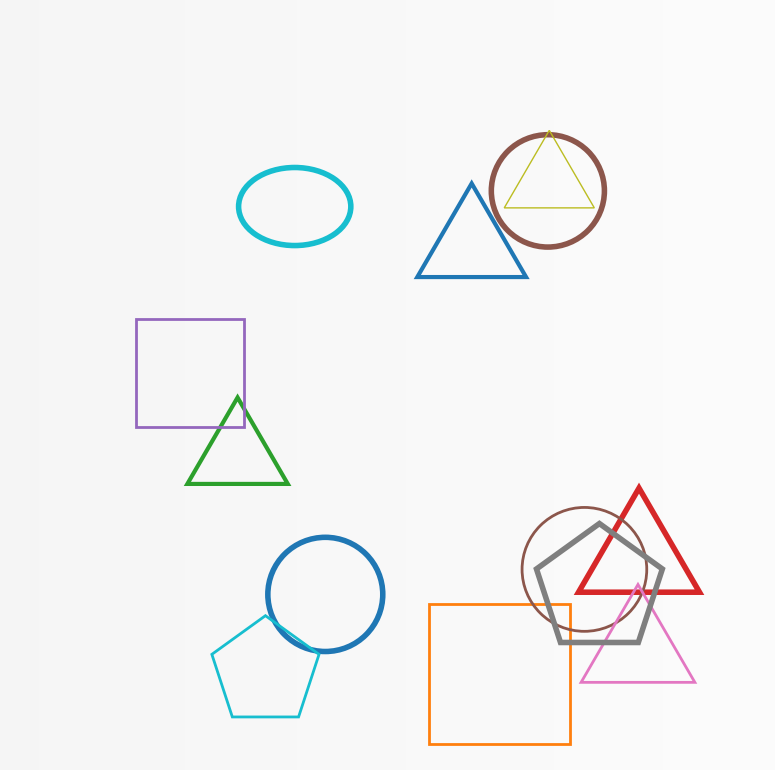[{"shape": "triangle", "thickness": 1.5, "radius": 0.41, "center": [0.609, 0.681]}, {"shape": "circle", "thickness": 2, "radius": 0.37, "center": [0.42, 0.228]}, {"shape": "square", "thickness": 1, "radius": 0.45, "center": [0.644, 0.125]}, {"shape": "triangle", "thickness": 1.5, "radius": 0.37, "center": [0.307, 0.409]}, {"shape": "triangle", "thickness": 2, "radius": 0.45, "center": [0.825, 0.276]}, {"shape": "square", "thickness": 1, "radius": 0.35, "center": [0.245, 0.516]}, {"shape": "circle", "thickness": 1, "radius": 0.4, "center": [0.754, 0.261]}, {"shape": "circle", "thickness": 2, "radius": 0.36, "center": [0.707, 0.752]}, {"shape": "triangle", "thickness": 1, "radius": 0.42, "center": [0.823, 0.156]}, {"shape": "pentagon", "thickness": 2, "radius": 0.43, "center": [0.773, 0.235]}, {"shape": "triangle", "thickness": 0.5, "radius": 0.34, "center": [0.709, 0.764]}, {"shape": "oval", "thickness": 2, "radius": 0.36, "center": [0.38, 0.732]}, {"shape": "pentagon", "thickness": 1, "radius": 0.36, "center": [0.343, 0.128]}]